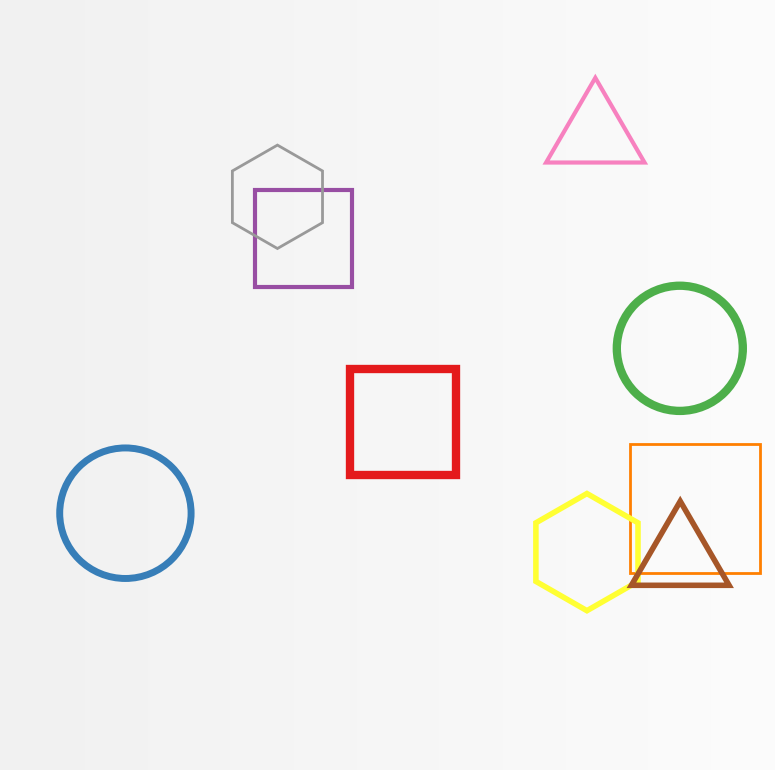[{"shape": "square", "thickness": 3, "radius": 0.34, "center": [0.52, 0.452]}, {"shape": "circle", "thickness": 2.5, "radius": 0.42, "center": [0.162, 0.333]}, {"shape": "circle", "thickness": 3, "radius": 0.41, "center": [0.877, 0.548]}, {"shape": "square", "thickness": 1.5, "radius": 0.32, "center": [0.392, 0.691]}, {"shape": "square", "thickness": 1, "radius": 0.42, "center": [0.896, 0.339]}, {"shape": "hexagon", "thickness": 2, "radius": 0.38, "center": [0.757, 0.283]}, {"shape": "triangle", "thickness": 2, "radius": 0.36, "center": [0.878, 0.276]}, {"shape": "triangle", "thickness": 1.5, "radius": 0.37, "center": [0.768, 0.826]}, {"shape": "hexagon", "thickness": 1, "radius": 0.34, "center": [0.358, 0.744]}]